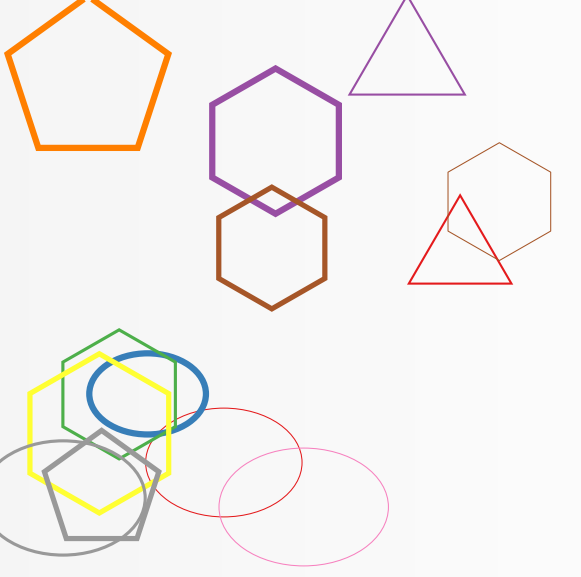[{"shape": "oval", "thickness": 0.5, "radius": 0.67, "center": [0.385, 0.198]}, {"shape": "triangle", "thickness": 1, "radius": 0.51, "center": [0.792, 0.559]}, {"shape": "oval", "thickness": 3, "radius": 0.5, "center": [0.254, 0.317]}, {"shape": "hexagon", "thickness": 1.5, "radius": 0.56, "center": [0.205, 0.316]}, {"shape": "hexagon", "thickness": 3, "radius": 0.63, "center": [0.474, 0.755]}, {"shape": "triangle", "thickness": 1, "radius": 0.57, "center": [0.701, 0.893]}, {"shape": "pentagon", "thickness": 3, "radius": 0.73, "center": [0.151, 0.861]}, {"shape": "hexagon", "thickness": 2.5, "radius": 0.69, "center": [0.171, 0.249]}, {"shape": "hexagon", "thickness": 2.5, "radius": 0.53, "center": [0.468, 0.57]}, {"shape": "hexagon", "thickness": 0.5, "radius": 0.51, "center": [0.859, 0.65]}, {"shape": "oval", "thickness": 0.5, "radius": 0.73, "center": [0.523, 0.121]}, {"shape": "pentagon", "thickness": 2.5, "radius": 0.52, "center": [0.175, 0.15]}, {"shape": "oval", "thickness": 1.5, "radius": 0.71, "center": [0.108, 0.137]}]